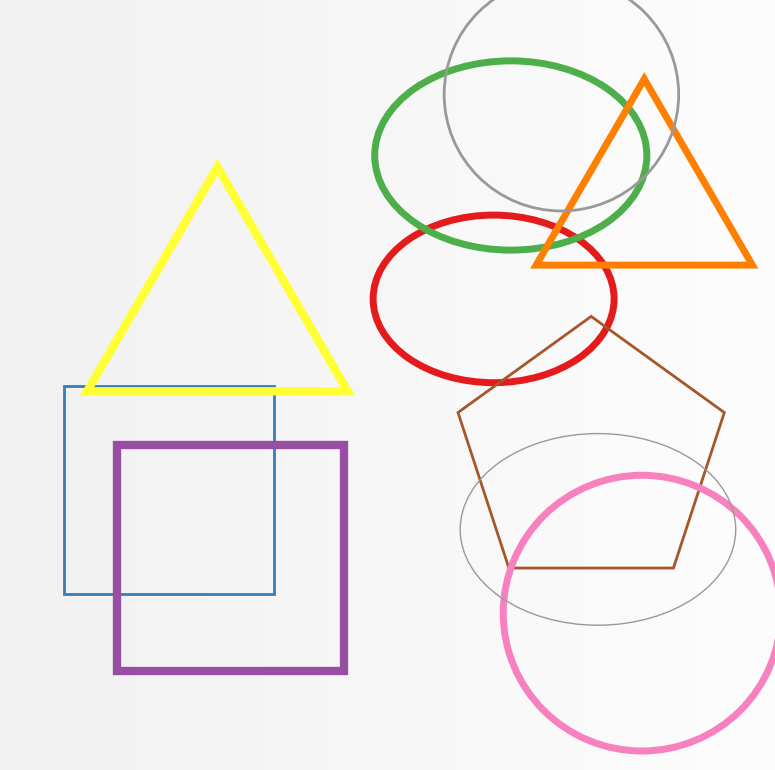[{"shape": "oval", "thickness": 2.5, "radius": 0.78, "center": [0.637, 0.612]}, {"shape": "square", "thickness": 1, "radius": 0.68, "center": [0.218, 0.364]}, {"shape": "oval", "thickness": 2.5, "radius": 0.88, "center": [0.659, 0.798]}, {"shape": "square", "thickness": 3, "radius": 0.73, "center": [0.297, 0.275]}, {"shape": "triangle", "thickness": 2.5, "radius": 0.81, "center": [0.831, 0.736]}, {"shape": "triangle", "thickness": 3, "radius": 0.97, "center": [0.281, 0.589]}, {"shape": "pentagon", "thickness": 1, "radius": 0.9, "center": [0.763, 0.408]}, {"shape": "circle", "thickness": 2.5, "radius": 0.9, "center": [0.828, 0.204]}, {"shape": "oval", "thickness": 0.5, "radius": 0.89, "center": [0.772, 0.312]}, {"shape": "circle", "thickness": 1, "radius": 0.76, "center": [0.724, 0.877]}]